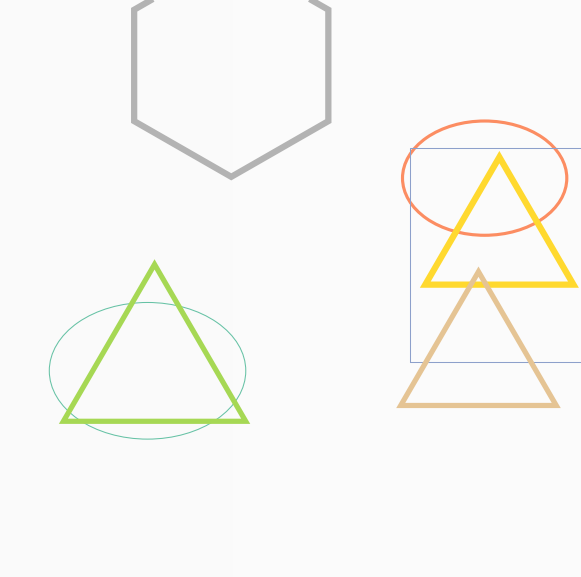[{"shape": "oval", "thickness": 0.5, "radius": 0.85, "center": [0.254, 0.357]}, {"shape": "oval", "thickness": 1.5, "radius": 0.71, "center": [0.834, 0.691]}, {"shape": "square", "thickness": 0.5, "radius": 0.93, "center": [0.891, 0.557]}, {"shape": "triangle", "thickness": 2.5, "radius": 0.91, "center": [0.266, 0.36]}, {"shape": "triangle", "thickness": 3, "radius": 0.74, "center": [0.859, 0.58]}, {"shape": "triangle", "thickness": 2.5, "radius": 0.77, "center": [0.823, 0.374]}, {"shape": "hexagon", "thickness": 3, "radius": 0.96, "center": [0.398, 0.886]}]